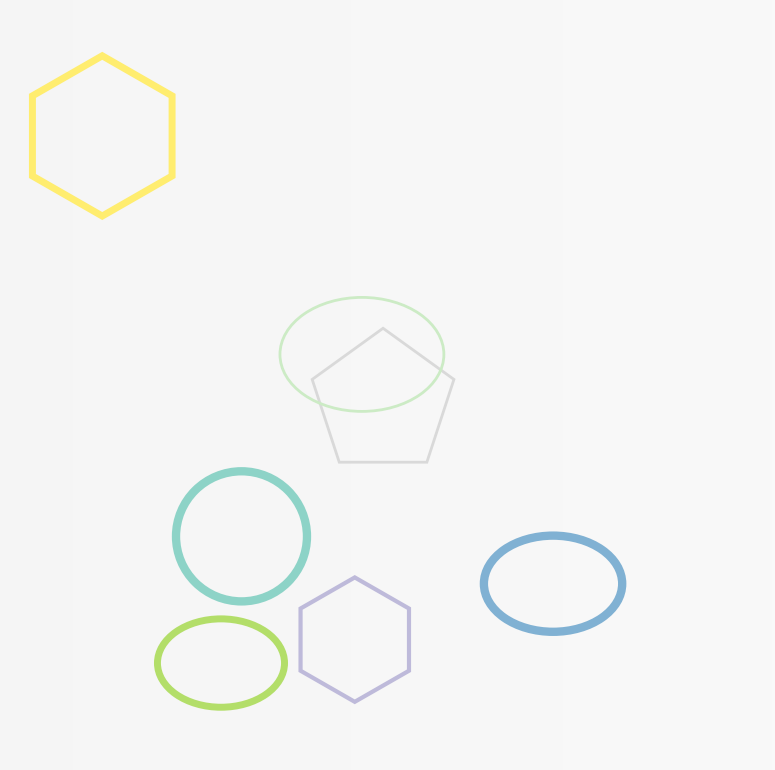[{"shape": "circle", "thickness": 3, "radius": 0.42, "center": [0.312, 0.303]}, {"shape": "hexagon", "thickness": 1.5, "radius": 0.4, "center": [0.458, 0.169]}, {"shape": "oval", "thickness": 3, "radius": 0.45, "center": [0.714, 0.242]}, {"shape": "oval", "thickness": 2.5, "radius": 0.41, "center": [0.285, 0.139]}, {"shape": "pentagon", "thickness": 1, "radius": 0.48, "center": [0.494, 0.478]}, {"shape": "oval", "thickness": 1, "radius": 0.53, "center": [0.467, 0.54]}, {"shape": "hexagon", "thickness": 2.5, "radius": 0.52, "center": [0.132, 0.823]}]